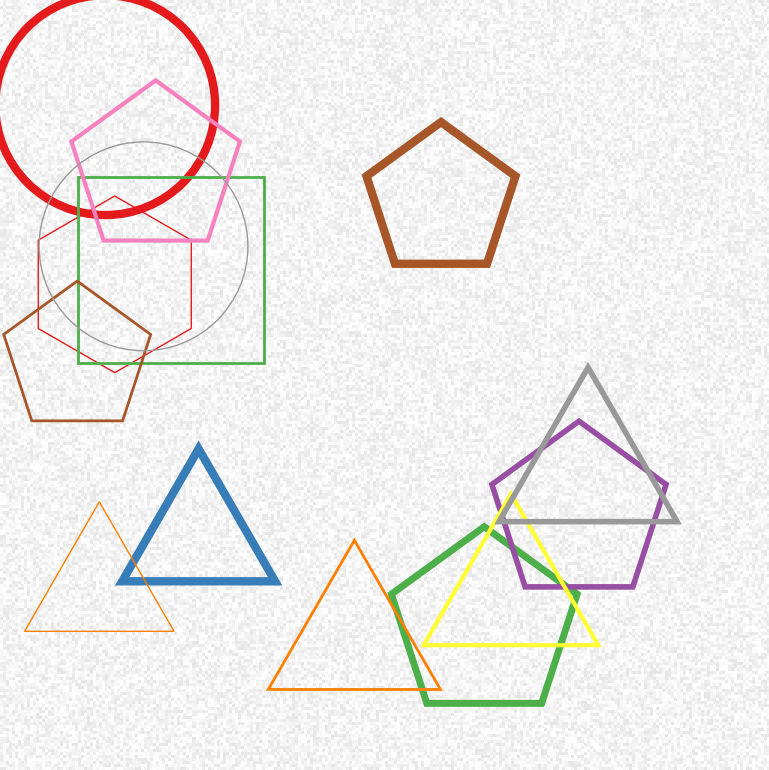[{"shape": "hexagon", "thickness": 0.5, "radius": 0.57, "center": [0.149, 0.631]}, {"shape": "circle", "thickness": 3, "radius": 0.71, "center": [0.137, 0.863]}, {"shape": "triangle", "thickness": 3, "radius": 0.57, "center": [0.258, 0.302]}, {"shape": "pentagon", "thickness": 2.5, "radius": 0.63, "center": [0.629, 0.189]}, {"shape": "square", "thickness": 1, "radius": 0.6, "center": [0.222, 0.65]}, {"shape": "pentagon", "thickness": 2, "radius": 0.59, "center": [0.752, 0.334]}, {"shape": "triangle", "thickness": 1, "radius": 0.65, "center": [0.46, 0.169]}, {"shape": "triangle", "thickness": 0.5, "radius": 0.56, "center": [0.129, 0.236]}, {"shape": "triangle", "thickness": 1.5, "radius": 0.65, "center": [0.664, 0.228]}, {"shape": "pentagon", "thickness": 3, "radius": 0.51, "center": [0.573, 0.74]}, {"shape": "pentagon", "thickness": 1, "radius": 0.5, "center": [0.1, 0.535]}, {"shape": "pentagon", "thickness": 1.5, "radius": 0.58, "center": [0.202, 0.781]}, {"shape": "triangle", "thickness": 2, "radius": 0.67, "center": [0.764, 0.389]}, {"shape": "circle", "thickness": 0.5, "radius": 0.68, "center": [0.186, 0.68]}]